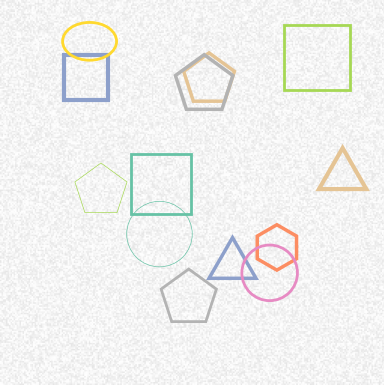[{"shape": "circle", "thickness": 0.5, "radius": 0.43, "center": [0.414, 0.392]}, {"shape": "square", "thickness": 2, "radius": 0.39, "center": [0.419, 0.522]}, {"shape": "hexagon", "thickness": 2.5, "radius": 0.29, "center": [0.719, 0.357]}, {"shape": "triangle", "thickness": 2.5, "radius": 0.35, "center": [0.604, 0.312]}, {"shape": "square", "thickness": 3, "radius": 0.29, "center": [0.224, 0.799]}, {"shape": "circle", "thickness": 2, "radius": 0.36, "center": [0.7, 0.291]}, {"shape": "square", "thickness": 2, "radius": 0.42, "center": [0.824, 0.851]}, {"shape": "pentagon", "thickness": 0.5, "radius": 0.36, "center": [0.262, 0.505]}, {"shape": "oval", "thickness": 2, "radius": 0.35, "center": [0.233, 0.893]}, {"shape": "triangle", "thickness": 3, "radius": 0.36, "center": [0.89, 0.544]}, {"shape": "pentagon", "thickness": 2.5, "radius": 0.35, "center": [0.543, 0.793]}, {"shape": "pentagon", "thickness": 2.5, "radius": 0.39, "center": [0.53, 0.78]}, {"shape": "pentagon", "thickness": 2, "radius": 0.38, "center": [0.49, 0.226]}]